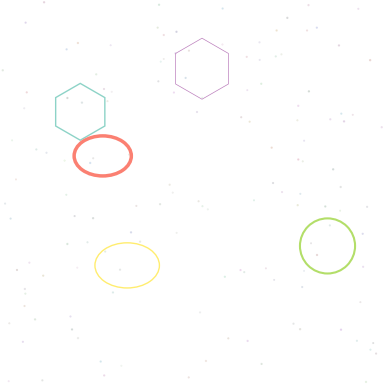[{"shape": "hexagon", "thickness": 1, "radius": 0.37, "center": [0.208, 0.71]}, {"shape": "oval", "thickness": 2.5, "radius": 0.37, "center": [0.267, 0.595]}, {"shape": "circle", "thickness": 1.5, "radius": 0.36, "center": [0.851, 0.361]}, {"shape": "hexagon", "thickness": 0.5, "radius": 0.4, "center": [0.525, 0.821]}, {"shape": "oval", "thickness": 1, "radius": 0.42, "center": [0.33, 0.311]}]